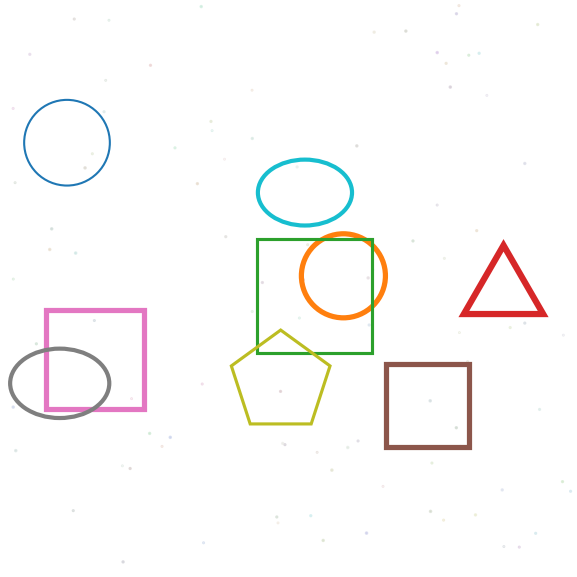[{"shape": "circle", "thickness": 1, "radius": 0.37, "center": [0.116, 0.752]}, {"shape": "circle", "thickness": 2.5, "radius": 0.36, "center": [0.595, 0.522]}, {"shape": "square", "thickness": 1.5, "radius": 0.5, "center": [0.545, 0.486]}, {"shape": "triangle", "thickness": 3, "radius": 0.4, "center": [0.872, 0.495]}, {"shape": "square", "thickness": 2.5, "radius": 0.36, "center": [0.74, 0.296]}, {"shape": "square", "thickness": 2.5, "radius": 0.43, "center": [0.164, 0.377]}, {"shape": "oval", "thickness": 2, "radius": 0.43, "center": [0.103, 0.335]}, {"shape": "pentagon", "thickness": 1.5, "radius": 0.45, "center": [0.486, 0.338]}, {"shape": "oval", "thickness": 2, "radius": 0.41, "center": [0.528, 0.666]}]